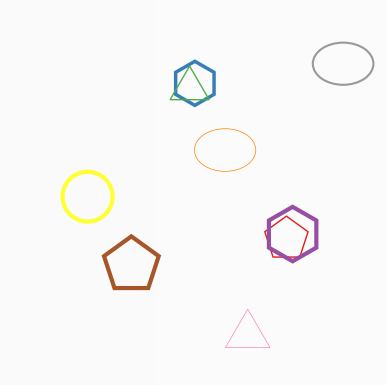[{"shape": "pentagon", "thickness": 1, "radius": 0.29, "center": [0.739, 0.38]}, {"shape": "hexagon", "thickness": 2.5, "radius": 0.29, "center": [0.503, 0.784]}, {"shape": "triangle", "thickness": 1, "radius": 0.29, "center": [0.489, 0.77]}, {"shape": "hexagon", "thickness": 3, "radius": 0.35, "center": [0.755, 0.392]}, {"shape": "oval", "thickness": 0.5, "radius": 0.4, "center": [0.581, 0.61]}, {"shape": "circle", "thickness": 3, "radius": 0.32, "center": [0.226, 0.489]}, {"shape": "pentagon", "thickness": 3, "radius": 0.37, "center": [0.339, 0.312]}, {"shape": "triangle", "thickness": 0.5, "radius": 0.33, "center": [0.639, 0.131]}, {"shape": "oval", "thickness": 1.5, "radius": 0.39, "center": [0.885, 0.834]}]